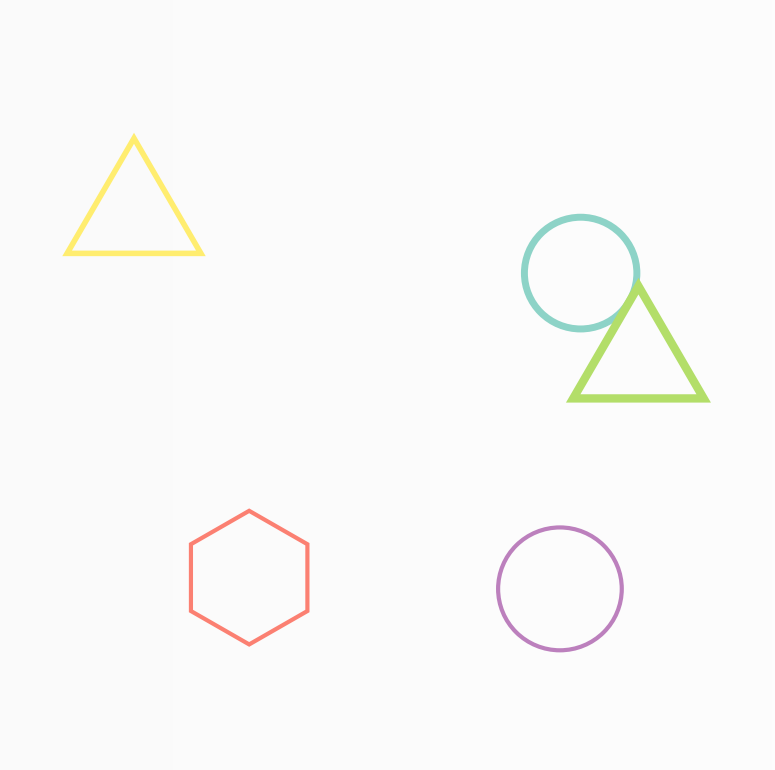[{"shape": "circle", "thickness": 2.5, "radius": 0.36, "center": [0.749, 0.645]}, {"shape": "hexagon", "thickness": 1.5, "radius": 0.43, "center": [0.322, 0.25]}, {"shape": "triangle", "thickness": 3, "radius": 0.49, "center": [0.824, 0.531]}, {"shape": "circle", "thickness": 1.5, "radius": 0.4, "center": [0.723, 0.235]}, {"shape": "triangle", "thickness": 2, "radius": 0.5, "center": [0.173, 0.721]}]